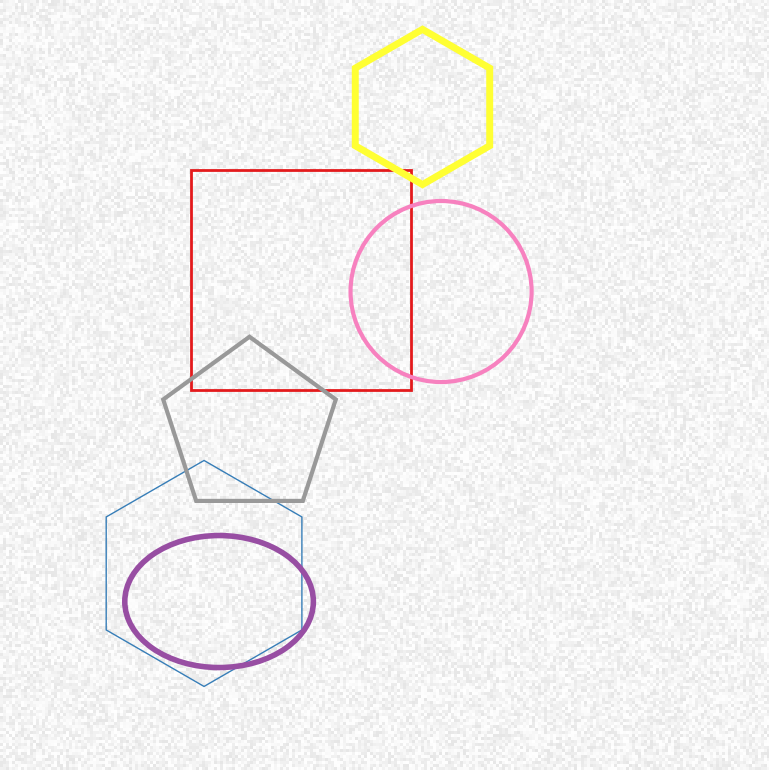[{"shape": "square", "thickness": 1, "radius": 0.71, "center": [0.391, 0.636]}, {"shape": "hexagon", "thickness": 0.5, "radius": 0.73, "center": [0.265, 0.255]}, {"shape": "oval", "thickness": 2, "radius": 0.61, "center": [0.285, 0.219]}, {"shape": "hexagon", "thickness": 2.5, "radius": 0.5, "center": [0.549, 0.861]}, {"shape": "circle", "thickness": 1.5, "radius": 0.59, "center": [0.573, 0.621]}, {"shape": "pentagon", "thickness": 1.5, "radius": 0.59, "center": [0.324, 0.445]}]